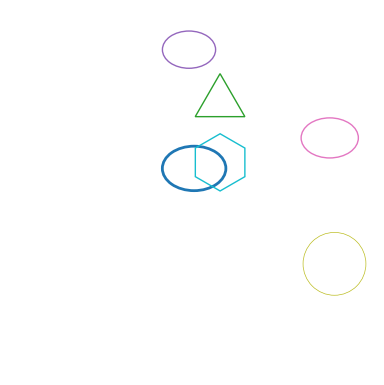[{"shape": "oval", "thickness": 2, "radius": 0.41, "center": [0.504, 0.563]}, {"shape": "triangle", "thickness": 1, "radius": 0.37, "center": [0.572, 0.734]}, {"shape": "oval", "thickness": 1, "radius": 0.35, "center": [0.491, 0.871]}, {"shape": "oval", "thickness": 1, "radius": 0.37, "center": [0.856, 0.642]}, {"shape": "circle", "thickness": 0.5, "radius": 0.41, "center": [0.869, 0.315]}, {"shape": "hexagon", "thickness": 1, "radius": 0.37, "center": [0.572, 0.578]}]